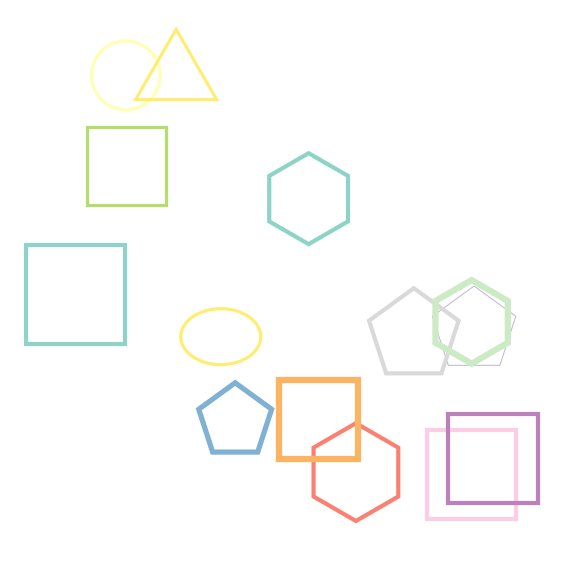[{"shape": "square", "thickness": 2, "radius": 0.43, "center": [0.13, 0.489]}, {"shape": "hexagon", "thickness": 2, "radius": 0.39, "center": [0.534, 0.655]}, {"shape": "circle", "thickness": 1.5, "radius": 0.3, "center": [0.218, 0.869]}, {"shape": "pentagon", "thickness": 0.5, "radius": 0.38, "center": [0.821, 0.428]}, {"shape": "hexagon", "thickness": 2, "radius": 0.42, "center": [0.616, 0.182]}, {"shape": "pentagon", "thickness": 2.5, "radius": 0.33, "center": [0.407, 0.27]}, {"shape": "square", "thickness": 3, "radius": 0.34, "center": [0.551, 0.273]}, {"shape": "square", "thickness": 1.5, "radius": 0.34, "center": [0.219, 0.712]}, {"shape": "square", "thickness": 2, "radius": 0.38, "center": [0.816, 0.178]}, {"shape": "pentagon", "thickness": 2, "radius": 0.41, "center": [0.717, 0.419]}, {"shape": "square", "thickness": 2, "radius": 0.39, "center": [0.854, 0.205]}, {"shape": "hexagon", "thickness": 3, "radius": 0.36, "center": [0.817, 0.442]}, {"shape": "oval", "thickness": 1.5, "radius": 0.35, "center": [0.382, 0.416]}, {"shape": "triangle", "thickness": 1.5, "radius": 0.41, "center": [0.305, 0.867]}]